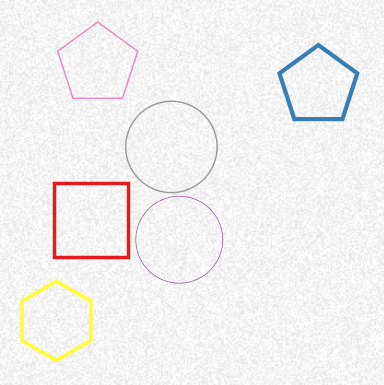[{"shape": "square", "thickness": 2.5, "radius": 0.48, "center": [0.236, 0.429]}, {"shape": "pentagon", "thickness": 3, "radius": 0.53, "center": [0.827, 0.777]}, {"shape": "circle", "thickness": 0.5, "radius": 0.56, "center": [0.466, 0.377]}, {"shape": "hexagon", "thickness": 2.5, "radius": 0.51, "center": [0.147, 0.167]}, {"shape": "pentagon", "thickness": 1, "radius": 0.55, "center": [0.254, 0.833]}, {"shape": "circle", "thickness": 1, "radius": 0.59, "center": [0.445, 0.618]}]